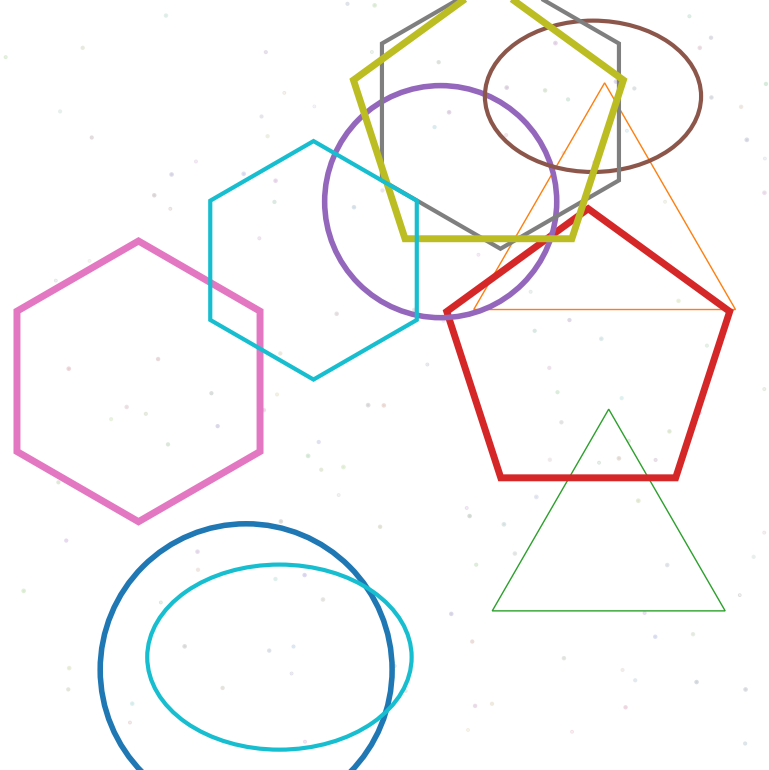[{"shape": "circle", "thickness": 2, "radius": 0.95, "center": [0.32, 0.13]}, {"shape": "triangle", "thickness": 0.5, "radius": 0.98, "center": [0.785, 0.696]}, {"shape": "triangle", "thickness": 0.5, "radius": 0.87, "center": [0.791, 0.294]}, {"shape": "pentagon", "thickness": 2.5, "radius": 0.97, "center": [0.764, 0.536]}, {"shape": "circle", "thickness": 2, "radius": 0.75, "center": [0.572, 0.738]}, {"shape": "oval", "thickness": 1.5, "radius": 0.7, "center": [0.77, 0.875]}, {"shape": "hexagon", "thickness": 2.5, "radius": 0.91, "center": [0.18, 0.505]}, {"shape": "hexagon", "thickness": 1.5, "radius": 0.89, "center": [0.65, 0.855]}, {"shape": "pentagon", "thickness": 2.5, "radius": 0.92, "center": [0.634, 0.839]}, {"shape": "oval", "thickness": 1.5, "radius": 0.86, "center": [0.363, 0.147]}, {"shape": "hexagon", "thickness": 1.5, "radius": 0.77, "center": [0.407, 0.662]}]